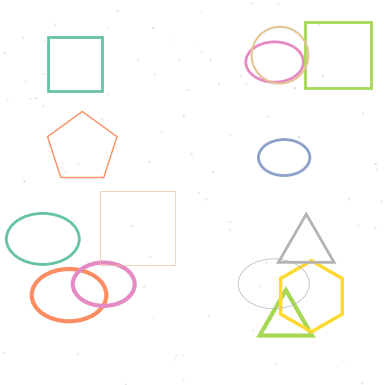[{"shape": "square", "thickness": 2, "radius": 0.35, "center": [0.195, 0.833]}, {"shape": "oval", "thickness": 2, "radius": 0.47, "center": [0.111, 0.379]}, {"shape": "oval", "thickness": 3, "radius": 0.48, "center": [0.179, 0.233]}, {"shape": "pentagon", "thickness": 1, "radius": 0.47, "center": [0.214, 0.616]}, {"shape": "oval", "thickness": 2, "radius": 0.33, "center": [0.738, 0.591]}, {"shape": "oval", "thickness": 3, "radius": 0.4, "center": [0.269, 0.262]}, {"shape": "oval", "thickness": 2, "radius": 0.37, "center": [0.713, 0.839]}, {"shape": "square", "thickness": 2, "radius": 0.43, "center": [0.878, 0.857]}, {"shape": "triangle", "thickness": 3, "radius": 0.39, "center": [0.743, 0.168]}, {"shape": "hexagon", "thickness": 2.5, "radius": 0.46, "center": [0.809, 0.23]}, {"shape": "square", "thickness": 0.5, "radius": 0.49, "center": [0.358, 0.408]}, {"shape": "circle", "thickness": 1.5, "radius": 0.37, "center": [0.727, 0.857]}, {"shape": "oval", "thickness": 0.5, "radius": 0.46, "center": [0.711, 0.263]}, {"shape": "triangle", "thickness": 2, "radius": 0.42, "center": [0.796, 0.36]}]